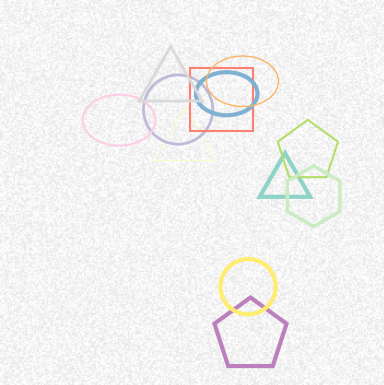[{"shape": "triangle", "thickness": 3, "radius": 0.38, "center": [0.74, 0.527]}, {"shape": "triangle", "thickness": 0.5, "radius": 0.46, "center": [0.48, 0.629]}, {"shape": "circle", "thickness": 2, "radius": 0.45, "center": [0.463, 0.715]}, {"shape": "square", "thickness": 1.5, "radius": 0.41, "center": [0.575, 0.742]}, {"shape": "oval", "thickness": 3, "radius": 0.4, "center": [0.589, 0.757]}, {"shape": "oval", "thickness": 1, "radius": 0.47, "center": [0.63, 0.789]}, {"shape": "pentagon", "thickness": 1.5, "radius": 0.41, "center": [0.8, 0.606]}, {"shape": "oval", "thickness": 1.5, "radius": 0.47, "center": [0.309, 0.688]}, {"shape": "triangle", "thickness": 2, "radius": 0.47, "center": [0.443, 0.785]}, {"shape": "pentagon", "thickness": 3, "radius": 0.49, "center": [0.651, 0.129]}, {"shape": "hexagon", "thickness": 2.5, "radius": 0.39, "center": [0.815, 0.49]}, {"shape": "circle", "thickness": 3, "radius": 0.36, "center": [0.644, 0.255]}]